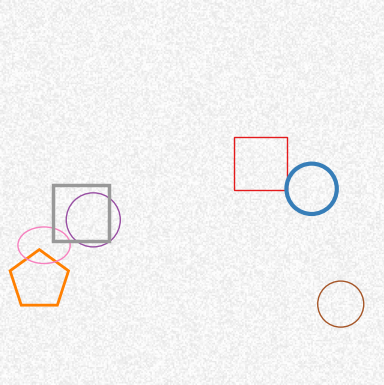[{"shape": "square", "thickness": 1, "radius": 0.35, "center": [0.677, 0.576]}, {"shape": "circle", "thickness": 3, "radius": 0.33, "center": [0.809, 0.51]}, {"shape": "circle", "thickness": 1, "radius": 0.35, "center": [0.242, 0.429]}, {"shape": "pentagon", "thickness": 2, "radius": 0.4, "center": [0.102, 0.272]}, {"shape": "circle", "thickness": 1, "radius": 0.3, "center": [0.885, 0.21]}, {"shape": "oval", "thickness": 1, "radius": 0.34, "center": [0.114, 0.363]}, {"shape": "square", "thickness": 2.5, "radius": 0.36, "center": [0.211, 0.448]}]